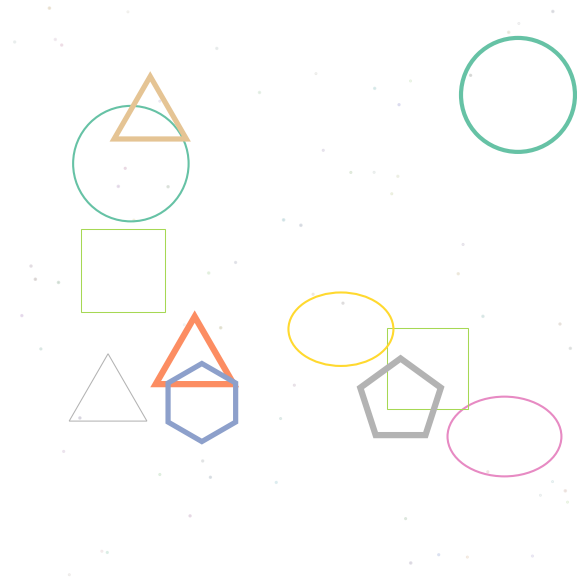[{"shape": "circle", "thickness": 2, "radius": 0.49, "center": [0.897, 0.835]}, {"shape": "circle", "thickness": 1, "radius": 0.5, "center": [0.227, 0.716]}, {"shape": "triangle", "thickness": 3, "radius": 0.39, "center": [0.337, 0.373]}, {"shape": "hexagon", "thickness": 2.5, "radius": 0.34, "center": [0.35, 0.302]}, {"shape": "oval", "thickness": 1, "radius": 0.49, "center": [0.874, 0.243]}, {"shape": "square", "thickness": 0.5, "radius": 0.35, "center": [0.741, 0.361]}, {"shape": "square", "thickness": 0.5, "radius": 0.36, "center": [0.213, 0.53]}, {"shape": "oval", "thickness": 1, "radius": 0.45, "center": [0.59, 0.429]}, {"shape": "triangle", "thickness": 2.5, "radius": 0.36, "center": [0.26, 0.795]}, {"shape": "triangle", "thickness": 0.5, "radius": 0.39, "center": [0.187, 0.309]}, {"shape": "pentagon", "thickness": 3, "radius": 0.37, "center": [0.694, 0.305]}]